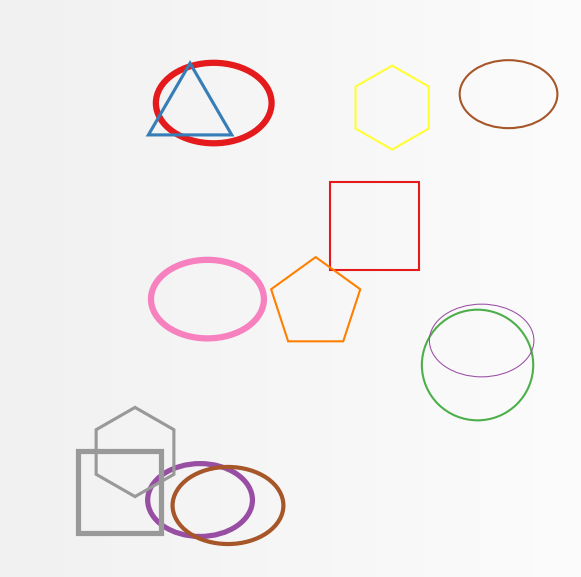[{"shape": "oval", "thickness": 3, "radius": 0.5, "center": [0.368, 0.821]}, {"shape": "square", "thickness": 1, "radius": 0.38, "center": [0.644, 0.608]}, {"shape": "triangle", "thickness": 1.5, "radius": 0.41, "center": [0.327, 0.807]}, {"shape": "circle", "thickness": 1, "radius": 0.48, "center": [0.822, 0.367]}, {"shape": "oval", "thickness": 0.5, "radius": 0.45, "center": [0.829, 0.41]}, {"shape": "oval", "thickness": 2.5, "radius": 0.45, "center": [0.344, 0.133]}, {"shape": "pentagon", "thickness": 1, "radius": 0.4, "center": [0.543, 0.473]}, {"shape": "hexagon", "thickness": 1, "radius": 0.36, "center": [0.675, 0.813]}, {"shape": "oval", "thickness": 1, "radius": 0.42, "center": [0.875, 0.836]}, {"shape": "oval", "thickness": 2, "radius": 0.48, "center": [0.392, 0.124]}, {"shape": "oval", "thickness": 3, "radius": 0.49, "center": [0.357, 0.481]}, {"shape": "square", "thickness": 2.5, "radius": 0.36, "center": [0.205, 0.148]}, {"shape": "hexagon", "thickness": 1.5, "radius": 0.39, "center": [0.232, 0.216]}]